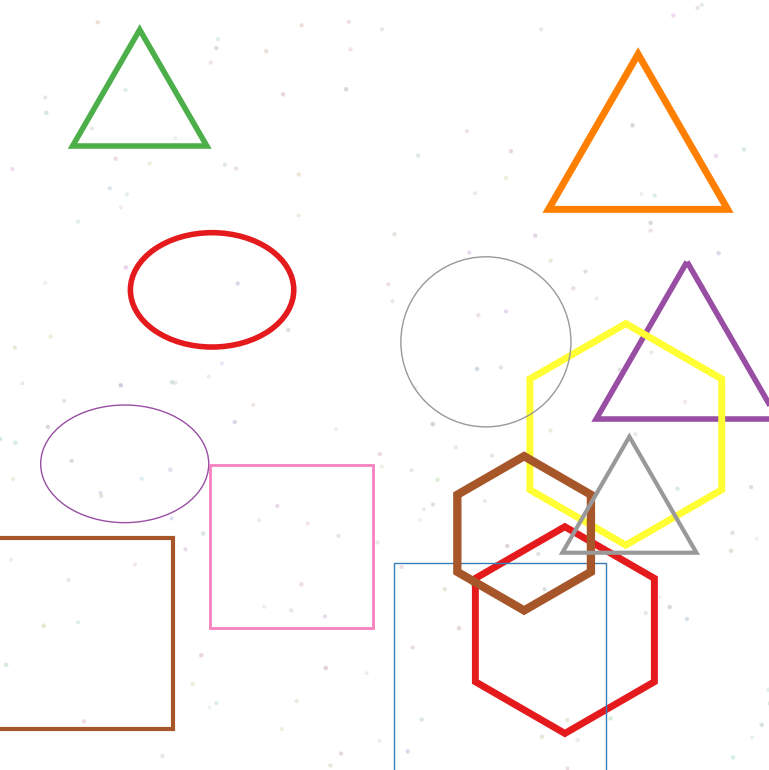[{"shape": "hexagon", "thickness": 2.5, "radius": 0.67, "center": [0.734, 0.182]}, {"shape": "oval", "thickness": 2, "radius": 0.53, "center": [0.275, 0.624]}, {"shape": "square", "thickness": 0.5, "radius": 0.69, "center": [0.65, 0.13]}, {"shape": "triangle", "thickness": 2, "radius": 0.5, "center": [0.181, 0.861]}, {"shape": "oval", "thickness": 0.5, "radius": 0.55, "center": [0.162, 0.398]}, {"shape": "triangle", "thickness": 2, "radius": 0.68, "center": [0.892, 0.524]}, {"shape": "triangle", "thickness": 2.5, "radius": 0.67, "center": [0.829, 0.795]}, {"shape": "hexagon", "thickness": 2.5, "radius": 0.72, "center": [0.813, 0.436]}, {"shape": "square", "thickness": 1.5, "radius": 0.62, "center": [0.1, 0.178]}, {"shape": "hexagon", "thickness": 3, "radius": 0.5, "center": [0.681, 0.307]}, {"shape": "square", "thickness": 1, "radius": 0.53, "center": [0.378, 0.29]}, {"shape": "triangle", "thickness": 1.5, "radius": 0.5, "center": [0.817, 0.332]}, {"shape": "circle", "thickness": 0.5, "radius": 0.55, "center": [0.631, 0.556]}]